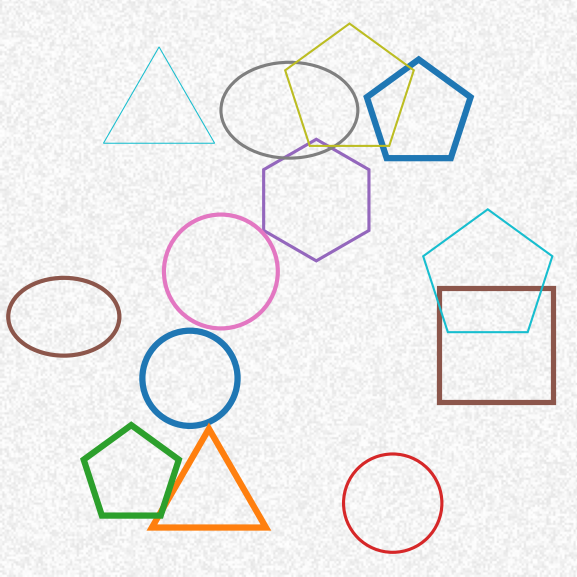[{"shape": "circle", "thickness": 3, "radius": 0.41, "center": [0.329, 0.344]}, {"shape": "pentagon", "thickness": 3, "radius": 0.47, "center": [0.725, 0.802]}, {"shape": "triangle", "thickness": 3, "radius": 0.57, "center": [0.362, 0.143]}, {"shape": "pentagon", "thickness": 3, "radius": 0.43, "center": [0.227, 0.176]}, {"shape": "circle", "thickness": 1.5, "radius": 0.43, "center": [0.68, 0.128]}, {"shape": "hexagon", "thickness": 1.5, "radius": 0.53, "center": [0.548, 0.653]}, {"shape": "oval", "thickness": 2, "radius": 0.48, "center": [0.11, 0.451]}, {"shape": "square", "thickness": 2.5, "radius": 0.49, "center": [0.859, 0.402]}, {"shape": "circle", "thickness": 2, "radius": 0.49, "center": [0.382, 0.529]}, {"shape": "oval", "thickness": 1.5, "radius": 0.59, "center": [0.501, 0.808]}, {"shape": "pentagon", "thickness": 1, "radius": 0.59, "center": [0.605, 0.841]}, {"shape": "pentagon", "thickness": 1, "radius": 0.59, "center": [0.845, 0.519]}, {"shape": "triangle", "thickness": 0.5, "radius": 0.56, "center": [0.275, 0.807]}]